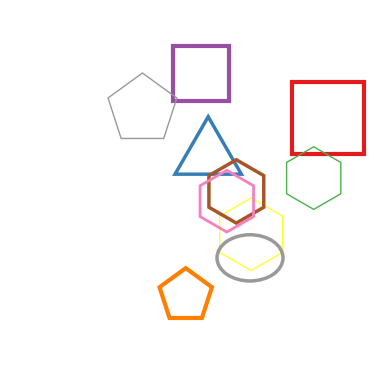[{"shape": "square", "thickness": 3, "radius": 0.47, "center": [0.853, 0.693]}, {"shape": "triangle", "thickness": 2.5, "radius": 0.5, "center": [0.541, 0.597]}, {"shape": "hexagon", "thickness": 1, "radius": 0.41, "center": [0.815, 0.537]}, {"shape": "square", "thickness": 3, "radius": 0.36, "center": [0.522, 0.809]}, {"shape": "pentagon", "thickness": 3, "radius": 0.36, "center": [0.482, 0.232]}, {"shape": "hexagon", "thickness": 1, "radius": 0.47, "center": [0.652, 0.392]}, {"shape": "hexagon", "thickness": 2.5, "radius": 0.41, "center": [0.614, 0.503]}, {"shape": "hexagon", "thickness": 2, "radius": 0.4, "center": [0.589, 0.477]}, {"shape": "pentagon", "thickness": 1, "radius": 0.47, "center": [0.37, 0.716]}, {"shape": "oval", "thickness": 2.5, "radius": 0.43, "center": [0.649, 0.33]}]